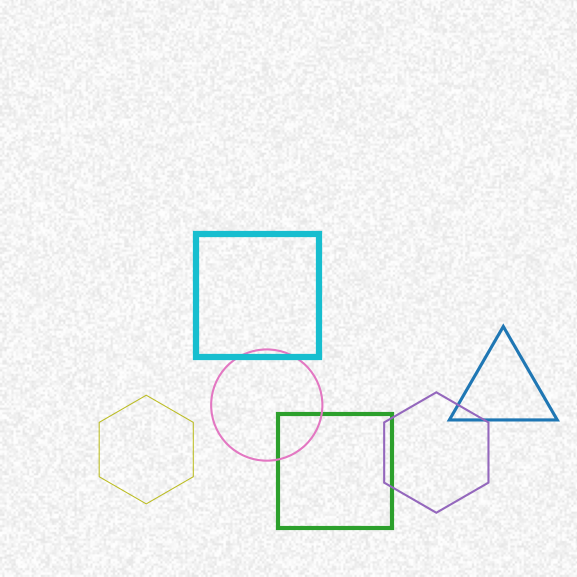[{"shape": "triangle", "thickness": 1.5, "radius": 0.54, "center": [0.872, 0.326]}, {"shape": "square", "thickness": 2, "radius": 0.49, "center": [0.58, 0.183]}, {"shape": "hexagon", "thickness": 1, "radius": 0.52, "center": [0.756, 0.216]}, {"shape": "circle", "thickness": 1, "radius": 0.48, "center": [0.462, 0.298]}, {"shape": "hexagon", "thickness": 0.5, "radius": 0.47, "center": [0.253, 0.221]}, {"shape": "square", "thickness": 3, "radius": 0.53, "center": [0.446, 0.487]}]